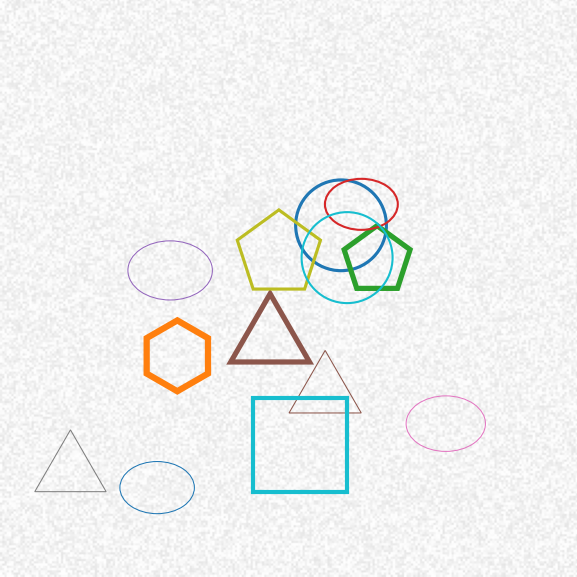[{"shape": "circle", "thickness": 1.5, "radius": 0.39, "center": [0.591, 0.609]}, {"shape": "oval", "thickness": 0.5, "radius": 0.32, "center": [0.272, 0.155]}, {"shape": "hexagon", "thickness": 3, "radius": 0.31, "center": [0.307, 0.383]}, {"shape": "pentagon", "thickness": 2.5, "radius": 0.3, "center": [0.653, 0.548]}, {"shape": "oval", "thickness": 1, "radius": 0.32, "center": [0.626, 0.645]}, {"shape": "oval", "thickness": 0.5, "radius": 0.37, "center": [0.295, 0.531]}, {"shape": "triangle", "thickness": 2.5, "radius": 0.39, "center": [0.468, 0.412]}, {"shape": "triangle", "thickness": 0.5, "radius": 0.36, "center": [0.563, 0.32]}, {"shape": "oval", "thickness": 0.5, "radius": 0.34, "center": [0.772, 0.266]}, {"shape": "triangle", "thickness": 0.5, "radius": 0.36, "center": [0.122, 0.183]}, {"shape": "pentagon", "thickness": 1.5, "radius": 0.38, "center": [0.483, 0.56]}, {"shape": "square", "thickness": 2, "radius": 0.41, "center": [0.52, 0.229]}, {"shape": "circle", "thickness": 1, "radius": 0.39, "center": [0.601, 0.553]}]